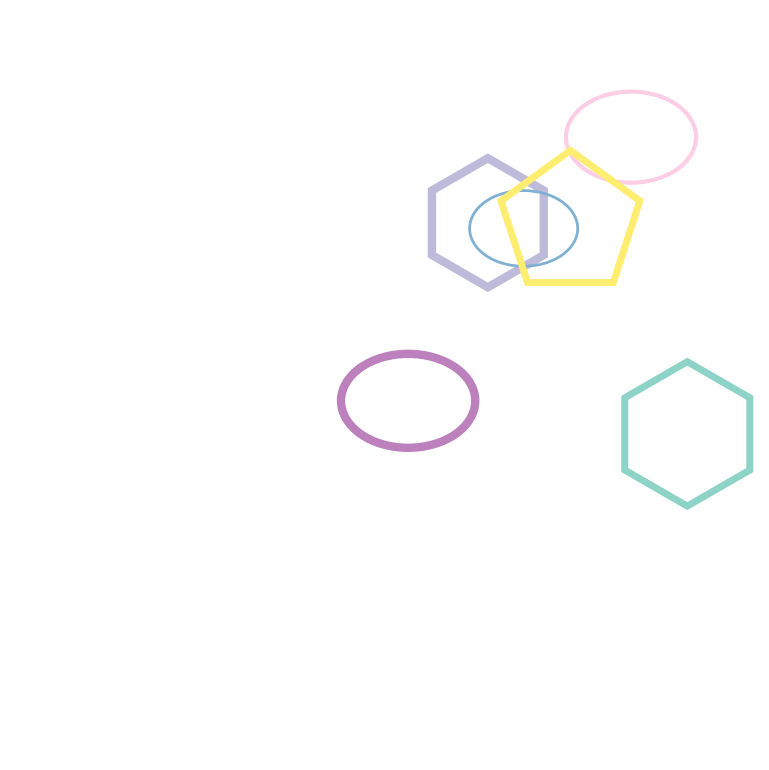[{"shape": "hexagon", "thickness": 2.5, "radius": 0.47, "center": [0.893, 0.436]}, {"shape": "hexagon", "thickness": 3, "radius": 0.42, "center": [0.634, 0.711]}, {"shape": "oval", "thickness": 1, "radius": 0.35, "center": [0.68, 0.703]}, {"shape": "oval", "thickness": 1.5, "radius": 0.42, "center": [0.819, 0.822]}, {"shape": "oval", "thickness": 3, "radius": 0.44, "center": [0.53, 0.479]}, {"shape": "pentagon", "thickness": 2.5, "radius": 0.47, "center": [0.741, 0.71]}]